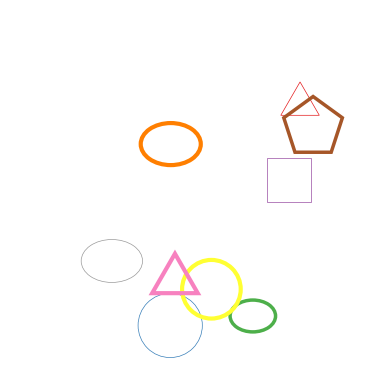[{"shape": "triangle", "thickness": 0.5, "radius": 0.29, "center": [0.779, 0.729]}, {"shape": "circle", "thickness": 0.5, "radius": 0.42, "center": [0.442, 0.155]}, {"shape": "oval", "thickness": 2.5, "radius": 0.3, "center": [0.657, 0.179]}, {"shape": "square", "thickness": 0.5, "radius": 0.29, "center": [0.751, 0.532]}, {"shape": "oval", "thickness": 3, "radius": 0.39, "center": [0.444, 0.626]}, {"shape": "circle", "thickness": 3, "radius": 0.38, "center": [0.549, 0.249]}, {"shape": "pentagon", "thickness": 2.5, "radius": 0.4, "center": [0.813, 0.669]}, {"shape": "triangle", "thickness": 3, "radius": 0.34, "center": [0.454, 0.273]}, {"shape": "oval", "thickness": 0.5, "radius": 0.4, "center": [0.291, 0.322]}]